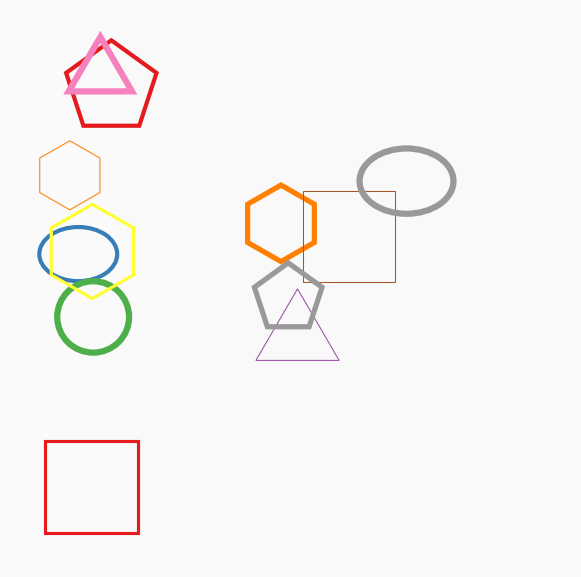[{"shape": "pentagon", "thickness": 2, "radius": 0.41, "center": [0.192, 0.848]}, {"shape": "square", "thickness": 1.5, "radius": 0.4, "center": [0.157, 0.156]}, {"shape": "oval", "thickness": 2, "radius": 0.33, "center": [0.135, 0.559]}, {"shape": "circle", "thickness": 3, "radius": 0.31, "center": [0.16, 0.45]}, {"shape": "triangle", "thickness": 0.5, "radius": 0.41, "center": [0.512, 0.416]}, {"shape": "hexagon", "thickness": 0.5, "radius": 0.3, "center": [0.12, 0.696]}, {"shape": "hexagon", "thickness": 2.5, "radius": 0.33, "center": [0.483, 0.612]}, {"shape": "hexagon", "thickness": 1.5, "radius": 0.41, "center": [0.159, 0.564]}, {"shape": "square", "thickness": 0.5, "radius": 0.39, "center": [0.6, 0.589]}, {"shape": "triangle", "thickness": 3, "radius": 0.31, "center": [0.173, 0.872]}, {"shape": "pentagon", "thickness": 2.5, "radius": 0.31, "center": [0.496, 0.483]}, {"shape": "oval", "thickness": 3, "radius": 0.4, "center": [0.699, 0.686]}]